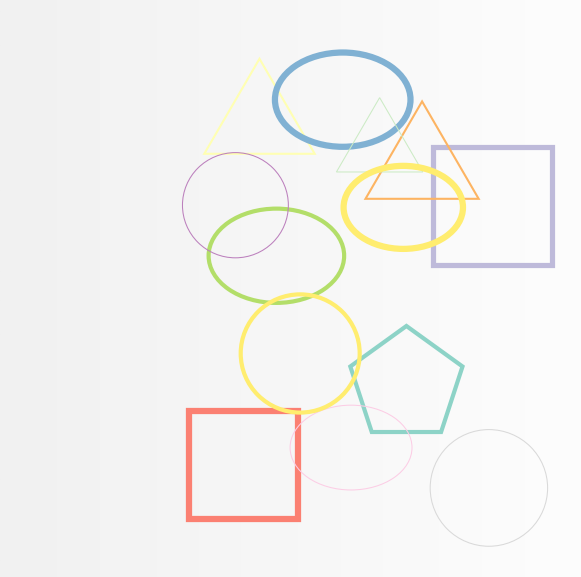[{"shape": "pentagon", "thickness": 2, "radius": 0.51, "center": [0.699, 0.333]}, {"shape": "triangle", "thickness": 1, "radius": 0.55, "center": [0.446, 0.788]}, {"shape": "square", "thickness": 2.5, "radius": 0.51, "center": [0.848, 0.643]}, {"shape": "square", "thickness": 3, "radius": 0.47, "center": [0.418, 0.195]}, {"shape": "oval", "thickness": 3, "radius": 0.58, "center": [0.59, 0.827]}, {"shape": "triangle", "thickness": 1, "radius": 0.56, "center": [0.726, 0.711]}, {"shape": "oval", "thickness": 2, "radius": 0.58, "center": [0.475, 0.556]}, {"shape": "oval", "thickness": 0.5, "radius": 0.52, "center": [0.604, 0.224]}, {"shape": "circle", "thickness": 0.5, "radius": 0.51, "center": [0.841, 0.154]}, {"shape": "circle", "thickness": 0.5, "radius": 0.46, "center": [0.405, 0.644]}, {"shape": "triangle", "thickness": 0.5, "radius": 0.43, "center": [0.653, 0.744]}, {"shape": "circle", "thickness": 2, "radius": 0.51, "center": [0.516, 0.387]}, {"shape": "oval", "thickness": 3, "radius": 0.51, "center": [0.694, 0.64]}]